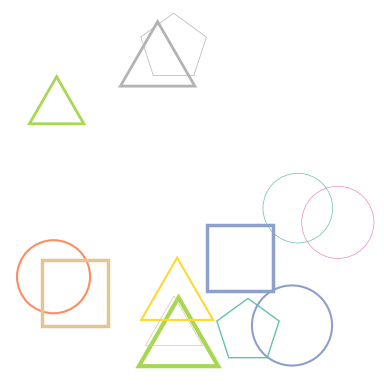[{"shape": "circle", "thickness": 0.5, "radius": 0.45, "center": [0.774, 0.459]}, {"shape": "pentagon", "thickness": 1, "radius": 0.43, "center": [0.644, 0.14]}, {"shape": "circle", "thickness": 1.5, "radius": 0.47, "center": [0.139, 0.281]}, {"shape": "circle", "thickness": 1.5, "radius": 0.52, "center": [0.758, 0.155]}, {"shape": "square", "thickness": 2.5, "radius": 0.43, "center": [0.625, 0.331]}, {"shape": "circle", "thickness": 0.5, "radius": 0.47, "center": [0.877, 0.423]}, {"shape": "triangle", "thickness": 3, "radius": 0.59, "center": [0.464, 0.108]}, {"shape": "triangle", "thickness": 2, "radius": 0.41, "center": [0.147, 0.719]}, {"shape": "triangle", "thickness": 1.5, "radius": 0.54, "center": [0.46, 0.223]}, {"shape": "triangle", "thickness": 0.5, "radius": 0.43, "center": [0.452, 0.146]}, {"shape": "square", "thickness": 2.5, "radius": 0.43, "center": [0.194, 0.239]}, {"shape": "pentagon", "thickness": 0.5, "radius": 0.45, "center": [0.451, 0.876]}, {"shape": "triangle", "thickness": 2, "radius": 0.56, "center": [0.409, 0.832]}]